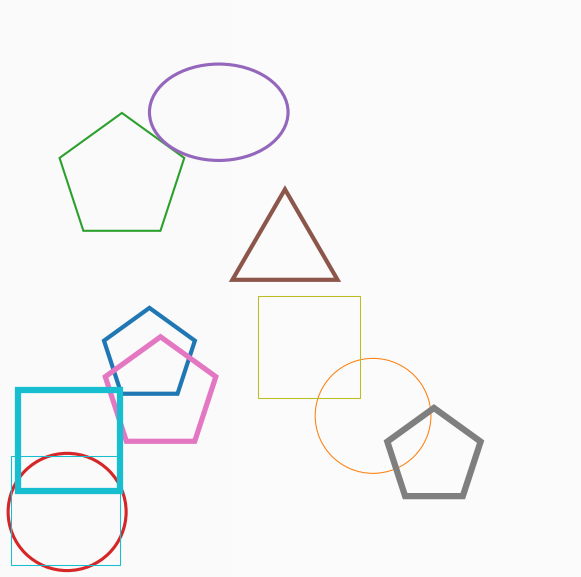[{"shape": "pentagon", "thickness": 2, "radius": 0.41, "center": [0.257, 0.384]}, {"shape": "circle", "thickness": 0.5, "radius": 0.5, "center": [0.642, 0.279]}, {"shape": "pentagon", "thickness": 1, "radius": 0.56, "center": [0.21, 0.691]}, {"shape": "circle", "thickness": 1.5, "radius": 0.51, "center": [0.115, 0.113]}, {"shape": "oval", "thickness": 1.5, "radius": 0.6, "center": [0.376, 0.805]}, {"shape": "triangle", "thickness": 2, "radius": 0.52, "center": [0.49, 0.567]}, {"shape": "pentagon", "thickness": 2.5, "radius": 0.5, "center": [0.276, 0.316]}, {"shape": "pentagon", "thickness": 3, "radius": 0.42, "center": [0.747, 0.208]}, {"shape": "square", "thickness": 0.5, "radius": 0.44, "center": [0.532, 0.399]}, {"shape": "square", "thickness": 0.5, "radius": 0.47, "center": [0.113, 0.115]}, {"shape": "square", "thickness": 3, "radius": 0.44, "center": [0.118, 0.236]}]